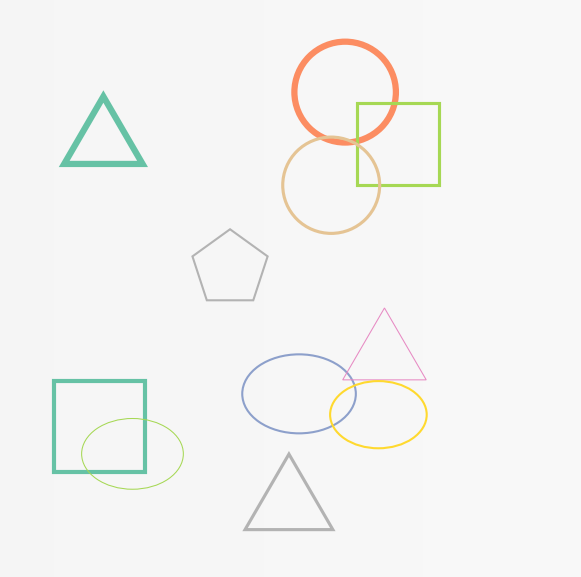[{"shape": "triangle", "thickness": 3, "radius": 0.39, "center": [0.178, 0.754]}, {"shape": "square", "thickness": 2, "radius": 0.39, "center": [0.172, 0.261]}, {"shape": "circle", "thickness": 3, "radius": 0.44, "center": [0.594, 0.84]}, {"shape": "oval", "thickness": 1, "radius": 0.49, "center": [0.514, 0.317]}, {"shape": "triangle", "thickness": 0.5, "radius": 0.41, "center": [0.661, 0.383]}, {"shape": "square", "thickness": 1.5, "radius": 0.35, "center": [0.685, 0.75]}, {"shape": "oval", "thickness": 0.5, "radius": 0.44, "center": [0.228, 0.213]}, {"shape": "oval", "thickness": 1, "radius": 0.42, "center": [0.651, 0.281]}, {"shape": "circle", "thickness": 1.5, "radius": 0.42, "center": [0.57, 0.678]}, {"shape": "triangle", "thickness": 1.5, "radius": 0.44, "center": [0.497, 0.126]}, {"shape": "pentagon", "thickness": 1, "radius": 0.34, "center": [0.396, 0.534]}]